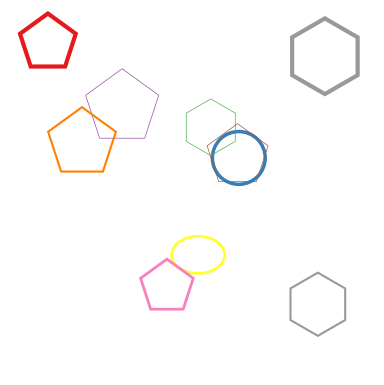[{"shape": "pentagon", "thickness": 3, "radius": 0.38, "center": [0.124, 0.889]}, {"shape": "circle", "thickness": 2.5, "radius": 0.34, "center": [0.62, 0.59]}, {"shape": "hexagon", "thickness": 0.5, "radius": 0.37, "center": [0.547, 0.669]}, {"shape": "pentagon", "thickness": 0.5, "radius": 0.5, "center": [0.317, 0.722]}, {"shape": "pentagon", "thickness": 1.5, "radius": 0.46, "center": [0.213, 0.629]}, {"shape": "oval", "thickness": 2, "radius": 0.34, "center": [0.515, 0.338]}, {"shape": "pentagon", "thickness": 0.5, "radius": 0.42, "center": [0.617, 0.596]}, {"shape": "pentagon", "thickness": 2, "radius": 0.36, "center": [0.434, 0.255]}, {"shape": "hexagon", "thickness": 3, "radius": 0.49, "center": [0.844, 0.854]}, {"shape": "hexagon", "thickness": 1.5, "radius": 0.41, "center": [0.826, 0.21]}]